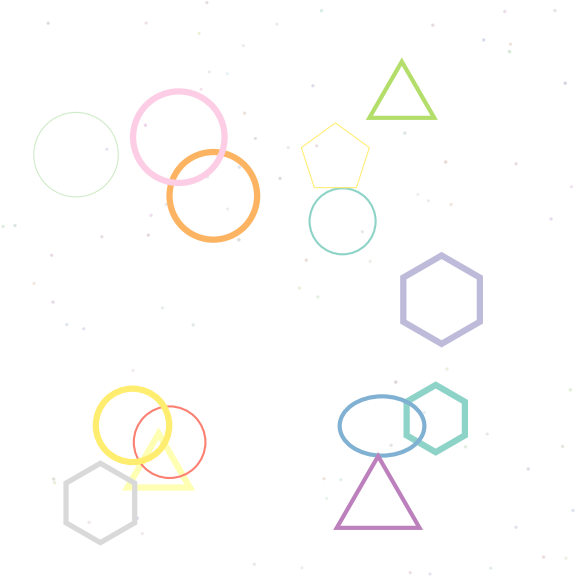[{"shape": "hexagon", "thickness": 3, "radius": 0.29, "center": [0.755, 0.274]}, {"shape": "circle", "thickness": 1, "radius": 0.29, "center": [0.593, 0.616]}, {"shape": "triangle", "thickness": 3, "radius": 0.31, "center": [0.275, 0.186]}, {"shape": "hexagon", "thickness": 3, "radius": 0.38, "center": [0.765, 0.48]}, {"shape": "circle", "thickness": 1, "radius": 0.31, "center": [0.294, 0.233]}, {"shape": "oval", "thickness": 2, "radius": 0.37, "center": [0.661, 0.262]}, {"shape": "circle", "thickness": 3, "radius": 0.38, "center": [0.369, 0.66]}, {"shape": "triangle", "thickness": 2, "radius": 0.32, "center": [0.696, 0.828]}, {"shape": "circle", "thickness": 3, "radius": 0.4, "center": [0.31, 0.762]}, {"shape": "hexagon", "thickness": 2.5, "radius": 0.34, "center": [0.174, 0.128]}, {"shape": "triangle", "thickness": 2, "radius": 0.41, "center": [0.655, 0.126]}, {"shape": "circle", "thickness": 0.5, "radius": 0.37, "center": [0.132, 0.731]}, {"shape": "pentagon", "thickness": 0.5, "radius": 0.31, "center": [0.581, 0.724]}, {"shape": "circle", "thickness": 3, "radius": 0.32, "center": [0.229, 0.263]}]